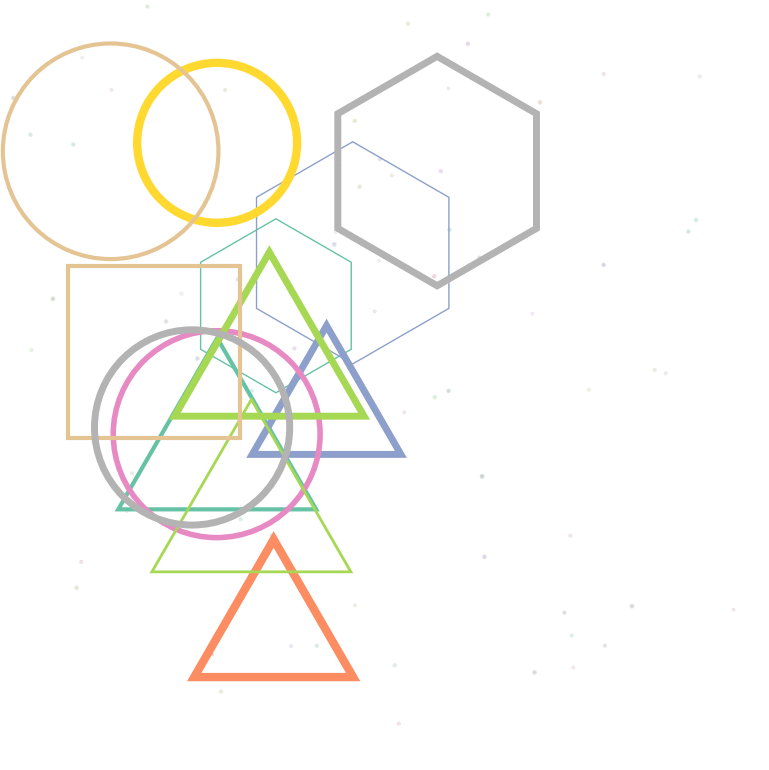[{"shape": "triangle", "thickness": 1.5, "radius": 0.74, "center": [0.282, 0.413]}, {"shape": "hexagon", "thickness": 0.5, "radius": 0.56, "center": [0.358, 0.603]}, {"shape": "triangle", "thickness": 3, "radius": 0.6, "center": [0.355, 0.18]}, {"shape": "triangle", "thickness": 2.5, "radius": 0.56, "center": [0.424, 0.466]}, {"shape": "hexagon", "thickness": 0.5, "radius": 0.72, "center": [0.458, 0.672]}, {"shape": "circle", "thickness": 2, "radius": 0.67, "center": [0.281, 0.436]}, {"shape": "triangle", "thickness": 1, "radius": 0.75, "center": [0.326, 0.332]}, {"shape": "triangle", "thickness": 2.5, "radius": 0.71, "center": [0.35, 0.53]}, {"shape": "circle", "thickness": 3, "radius": 0.52, "center": [0.282, 0.815]}, {"shape": "square", "thickness": 1.5, "radius": 0.56, "center": [0.2, 0.543]}, {"shape": "circle", "thickness": 1.5, "radius": 0.7, "center": [0.144, 0.804]}, {"shape": "circle", "thickness": 2.5, "radius": 0.63, "center": [0.249, 0.445]}, {"shape": "hexagon", "thickness": 2.5, "radius": 0.74, "center": [0.568, 0.778]}]